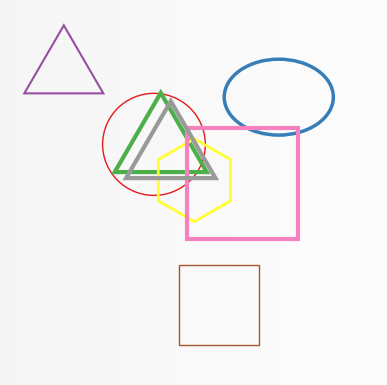[{"shape": "circle", "thickness": 1, "radius": 0.66, "center": [0.397, 0.625]}, {"shape": "oval", "thickness": 2.5, "radius": 0.7, "center": [0.719, 0.748]}, {"shape": "triangle", "thickness": 3, "radius": 0.69, "center": [0.415, 0.622]}, {"shape": "triangle", "thickness": 1.5, "radius": 0.59, "center": [0.165, 0.816]}, {"shape": "hexagon", "thickness": 2, "radius": 0.54, "center": [0.502, 0.532]}, {"shape": "square", "thickness": 1, "radius": 0.52, "center": [0.565, 0.208]}, {"shape": "square", "thickness": 3, "radius": 0.72, "center": [0.625, 0.523]}, {"shape": "triangle", "thickness": 3, "radius": 0.67, "center": [0.441, 0.604]}]